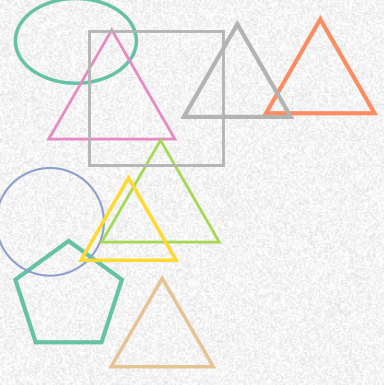[{"shape": "oval", "thickness": 2.5, "radius": 0.79, "center": [0.197, 0.894]}, {"shape": "pentagon", "thickness": 3, "radius": 0.73, "center": [0.178, 0.229]}, {"shape": "triangle", "thickness": 3, "radius": 0.81, "center": [0.832, 0.787]}, {"shape": "circle", "thickness": 1.5, "radius": 0.7, "center": [0.13, 0.424]}, {"shape": "triangle", "thickness": 2, "radius": 0.95, "center": [0.29, 0.733]}, {"shape": "triangle", "thickness": 2, "radius": 0.88, "center": [0.417, 0.459]}, {"shape": "triangle", "thickness": 2.5, "radius": 0.71, "center": [0.334, 0.395]}, {"shape": "triangle", "thickness": 2.5, "radius": 0.77, "center": [0.421, 0.124]}, {"shape": "triangle", "thickness": 3, "radius": 0.8, "center": [0.617, 0.777]}, {"shape": "square", "thickness": 2, "radius": 0.87, "center": [0.405, 0.746]}]